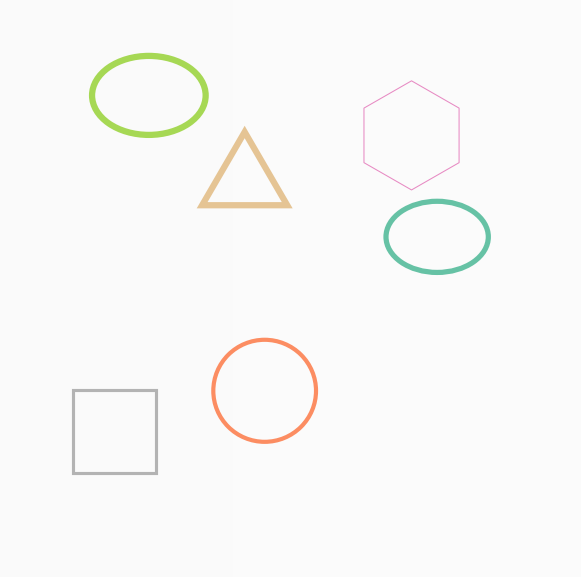[{"shape": "oval", "thickness": 2.5, "radius": 0.44, "center": [0.752, 0.589]}, {"shape": "circle", "thickness": 2, "radius": 0.44, "center": [0.455, 0.322]}, {"shape": "hexagon", "thickness": 0.5, "radius": 0.47, "center": [0.708, 0.765]}, {"shape": "oval", "thickness": 3, "radius": 0.49, "center": [0.256, 0.834]}, {"shape": "triangle", "thickness": 3, "radius": 0.42, "center": [0.421, 0.686]}, {"shape": "square", "thickness": 1.5, "radius": 0.36, "center": [0.196, 0.252]}]